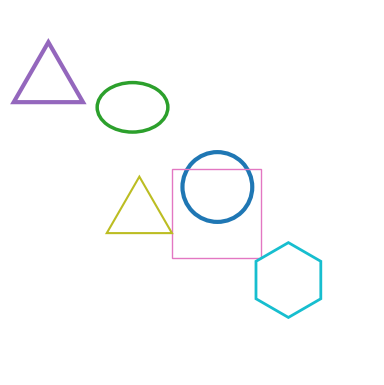[{"shape": "circle", "thickness": 3, "radius": 0.45, "center": [0.565, 0.514]}, {"shape": "oval", "thickness": 2.5, "radius": 0.46, "center": [0.344, 0.721]}, {"shape": "triangle", "thickness": 3, "radius": 0.52, "center": [0.126, 0.787]}, {"shape": "square", "thickness": 1, "radius": 0.58, "center": [0.563, 0.445]}, {"shape": "triangle", "thickness": 1.5, "radius": 0.49, "center": [0.362, 0.443]}, {"shape": "hexagon", "thickness": 2, "radius": 0.49, "center": [0.749, 0.273]}]